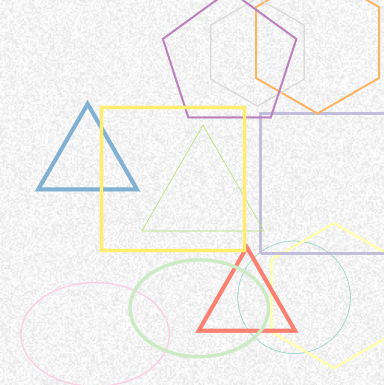[{"shape": "circle", "thickness": 0.5, "radius": 0.73, "center": [0.764, 0.228]}, {"shape": "hexagon", "thickness": 2, "radius": 0.94, "center": [0.868, 0.232]}, {"shape": "square", "thickness": 2, "radius": 0.91, "center": [0.858, 0.526]}, {"shape": "triangle", "thickness": 3, "radius": 0.72, "center": [0.641, 0.213]}, {"shape": "triangle", "thickness": 3, "radius": 0.74, "center": [0.228, 0.582]}, {"shape": "hexagon", "thickness": 1.5, "radius": 0.92, "center": [0.825, 0.89]}, {"shape": "triangle", "thickness": 0.5, "radius": 0.92, "center": [0.527, 0.492]}, {"shape": "oval", "thickness": 1, "radius": 0.96, "center": [0.247, 0.131]}, {"shape": "hexagon", "thickness": 1, "radius": 0.7, "center": [0.669, 0.865]}, {"shape": "pentagon", "thickness": 1.5, "radius": 0.91, "center": [0.596, 0.842]}, {"shape": "oval", "thickness": 2.5, "radius": 0.9, "center": [0.518, 0.199]}, {"shape": "square", "thickness": 2.5, "radius": 0.93, "center": [0.449, 0.536]}]